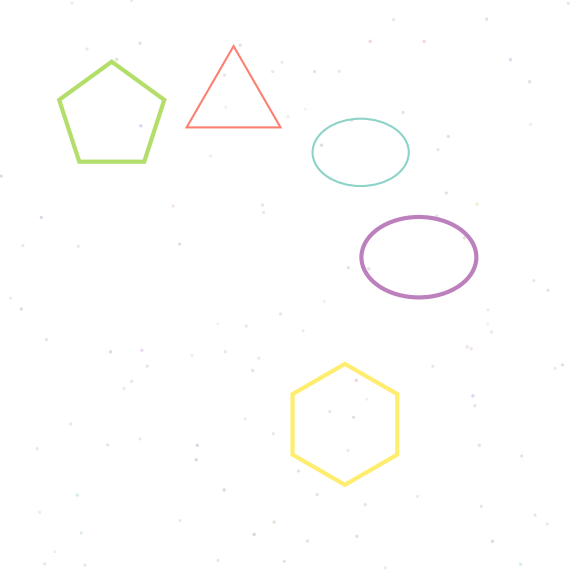[{"shape": "oval", "thickness": 1, "radius": 0.42, "center": [0.625, 0.735]}, {"shape": "triangle", "thickness": 1, "radius": 0.47, "center": [0.404, 0.825]}, {"shape": "pentagon", "thickness": 2, "radius": 0.48, "center": [0.193, 0.797]}, {"shape": "oval", "thickness": 2, "radius": 0.5, "center": [0.725, 0.554]}, {"shape": "hexagon", "thickness": 2, "radius": 0.52, "center": [0.597, 0.264]}]